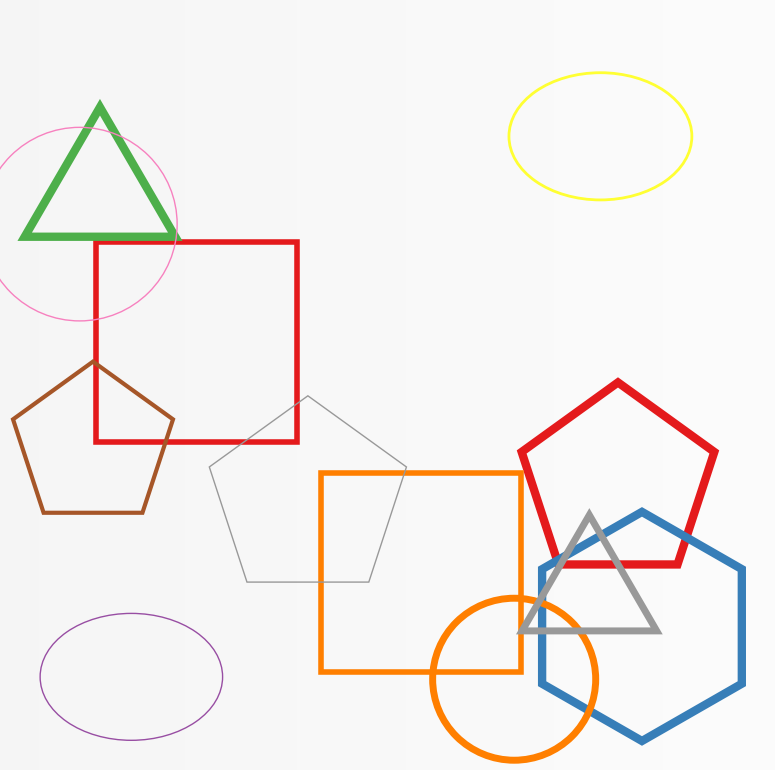[{"shape": "square", "thickness": 2, "radius": 0.65, "center": [0.254, 0.556]}, {"shape": "pentagon", "thickness": 3, "radius": 0.65, "center": [0.797, 0.373]}, {"shape": "hexagon", "thickness": 3, "radius": 0.74, "center": [0.828, 0.186]}, {"shape": "triangle", "thickness": 3, "radius": 0.56, "center": [0.129, 0.749]}, {"shape": "oval", "thickness": 0.5, "radius": 0.59, "center": [0.169, 0.121]}, {"shape": "square", "thickness": 2, "radius": 0.65, "center": [0.543, 0.256]}, {"shape": "circle", "thickness": 2.5, "radius": 0.53, "center": [0.663, 0.118]}, {"shape": "oval", "thickness": 1, "radius": 0.59, "center": [0.775, 0.823]}, {"shape": "pentagon", "thickness": 1.5, "radius": 0.54, "center": [0.12, 0.422]}, {"shape": "circle", "thickness": 0.5, "radius": 0.63, "center": [0.103, 0.709]}, {"shape": "pentagon", "thickness": 0.5, "radius": 0.67, "center": [0.397, 0.352]}, {"shape": "triangle", "thickness": 2.5, "radius": 0.5, "center": [0.76, 0.231]}]